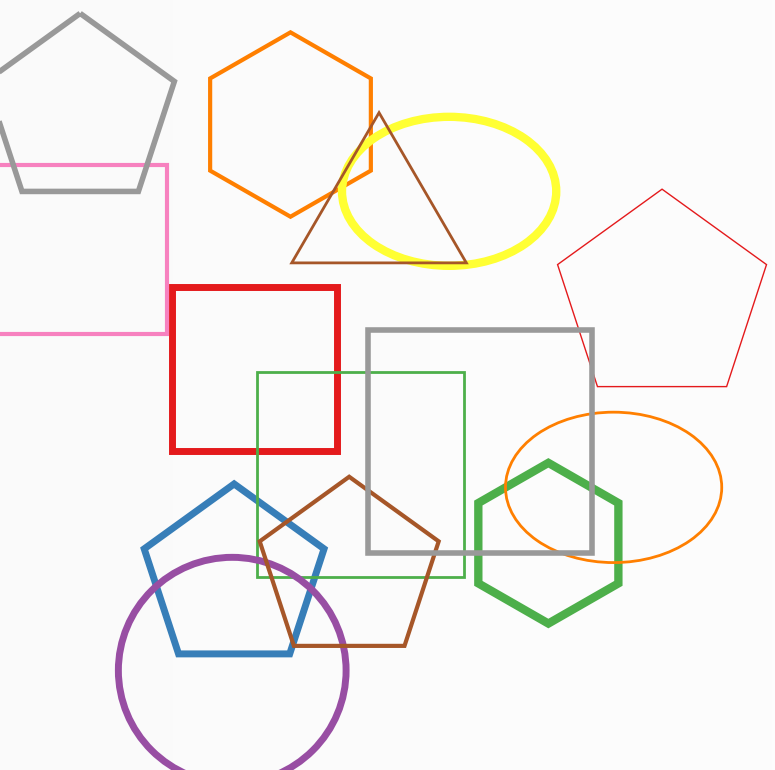[{"shape": "pentagon", "thickness": 0.5, "radius": 0.71, "center": [0.854, 0.613]}, {"shape": "square", "thickness": 2.5, "radius": 0.53, "center": [0.328, 0.521]}, {"shape": "pentagon", "thickness": 2.5, "radius": 0.61, "center": [0.302, 0.249]}, {"shape": "square", "thickness": 1, "radius": 0.67, "center": [0.465, 0.384]}, {"shape": "hexagon", "thickness": 3, "radius": 0.52, "center": [0.708, 0.295]}, {"shape": "circle", "thickness": 2.5, "radius": 0.73, "center": [0.3, 0.129]}, {"shape": "oval", "thickness": 1, "radius": 0.7, "center": [0.792, 0.367]}, {"shape": "hexagon", "thickness": 1.5, "radius": 0.6, "center": [0.375, 0.838]}, {"shape": "oval", "thickness": 3, "radius": 0.69, "center": [0.58, 0.752]}, {"shape": "triangle", "thickness": 1, "radius": 0.65, "center": [0.489, 0.724]}, {"shape": "pentagon", "thickness": 1.5, "radius": 0.61, "center": [0.451, 0.259]}, {"shape": "square", "thickness": 1.5, "radius": 0.55, "center": [0.106, 0.676]}, {"shape": "square", "thickness": 2, "radius": 0.72, "center": [0.62, 0.426]}, {"shape": "pentagon", "thickness": 2, "radius": 0.64, "center": [0.103, 0.855]}]